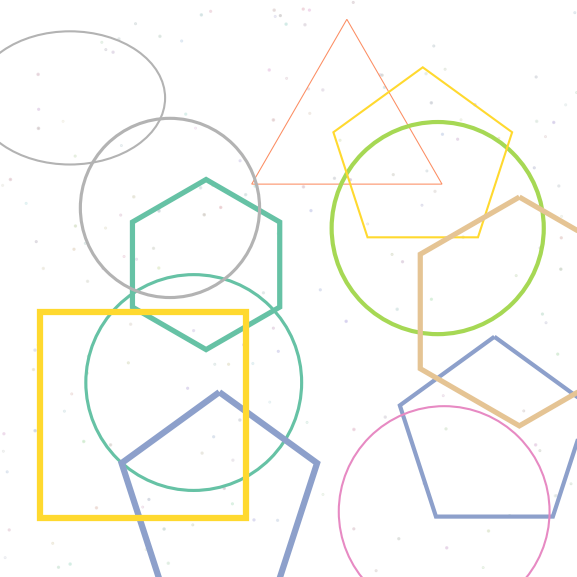[{"shape": "circle", "thickness": 1.5, "radius": 0.93, "center": [0.335, 0.337]}, {"shape": "hexagon", "thickness": 2.5, "radius": 0.74, "center": [0.357, 0.541]}, {"shape": "triangle", "thickness": 0.5, "radius": 0.95, "center": [0.601, 0.775]}, {"shape": "pentagon", "thickness": 2, "radius": 0.86, "center": [0.856, 0.244]}, {"shape": "pentagon", "thickness": 3, "radius": 0.89, "center": [0.38, 0.142]}, {"shape": "circle", "thickness": 1, "radius": 0.91, "center": [0.769, 0.113]}, {"shape": "circle", "thickness": 2, "radius": 0.92, "center": [0.758, 0.604]}, {"shape": "square", "thickness": 3, "radius": 0.89, "center": [0.248, 0.28]}, {"shape": "pentagon", "thickness": 1, "radius": 0.81, "center": [0.732, 0.72]}, {"shape": "hexagon", "thickness": 2.5, "radius": 0.99, "center": [0.899, 0.46]}, {"shape": "circle", "thickness": 1.5, "radius": 0.78, "center": [0.294, 0.639]}, {"shape": "oval", "thickness": 1, "radius": 0.82, "center": [0.121, 0.83]}]